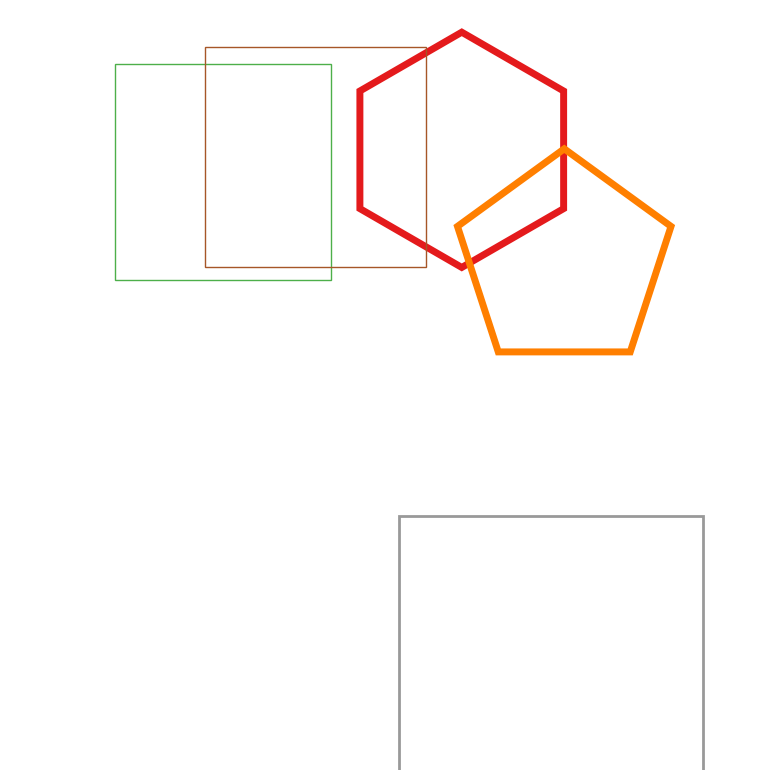[{"shape": "hexagon", "thickness": 2.5, "radius": 0.76, "center": [0.6, 0.805]}, {"shape": "square", "thickness": 0.5, "radius": 0.7, "center": [0.29, 0.776]}, {"shape": "pentagon", "thickness": 2.5, "radius": 0.73, "center": [0.733, 0.661]}, {"shape": "square", "thickness": 0.5, "radius": 0.72, "center": [0.41, 0.796]}, {"shape": "square", "thickness": 1, "radius": 0.99, "center": [0.716, 0.132]}]